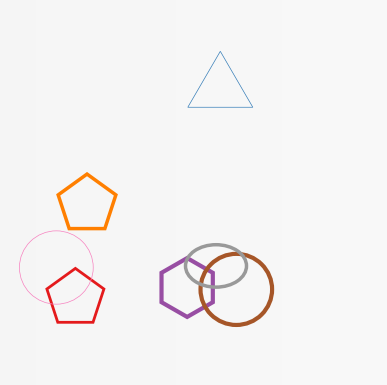[{"shape": "pentagon", "thickness": 2, "radius": 0.39, "center": [0.195, 0.225]}, {"shape": "triangle", "thickness": 0.5, "radius": 0.48, "center": [0.569, 0.77]}, {"shape": "hexagon", "thickness": 3, "radius": 0.38, "center": [0.483, 0.253]}, {"shape": "pentagon", "thickness": 2.5, "radius": 0.39, "center": [0.225, 0.47]}, {"shape": "circle", "thickness": 3, "radius": 0.46, "center": [0.61, 0.248]}, {"shape": "circle", "thickness": 0.5, "radius": 0.48, "center": [0.145, 0.305]}, {"shape": "oval", "thickness": 2.5, "radius": 0.39, "center": [0.557, 0.309]}]